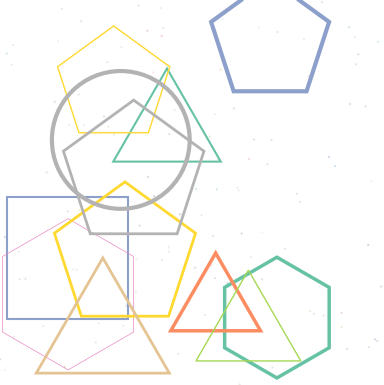[{"shape": "hexagon", "thickness": 2.5, "radius": 0.78, "center": [0.719, 0.175]}, {"shape": "triangle", "thickness": 1.5, "radius": 0.81, "center": [0.434, 0.661]}, {"shape": "triangle", "thickness": 2.5, "radius": 0.67, "center": [0.56, 0.208]}, {"shape": "pentagon", "thickness": 3, "radius": 0.81, "center": [0.702, 0.893]}, {"shape": "square", "thickness": 1.5, "radius": 0.79, "center": [0.174, 0.33]}, {"shape": "hexagon", "thickness": 0.5, "radius": 0.98, "center": [0.177, 0.236]}, {"shape": "triangle", "thickness": 1, "radius": 0.79, "center": [0.645, 0.141]}, {"shape": "pentagon", "thickness": 1, "radius": 0.77, "center": [0.295, 0.779]}, {"shape": "pentagon", "thickness": 2, "radius": 0.96, "center": [0.325, 0.335]}, {"shape": "triangle", "thickness": 2, "radius": 1.0, "center": [0.267, 0.131]}, {"shape": "circle", "thickness": 3, "radius": 0.89, "center": [0.314, 0.637]}, {"shape": "pentagon", "thickness": 2, "radius": 0.96, "center": [0.347, 0.548]}]